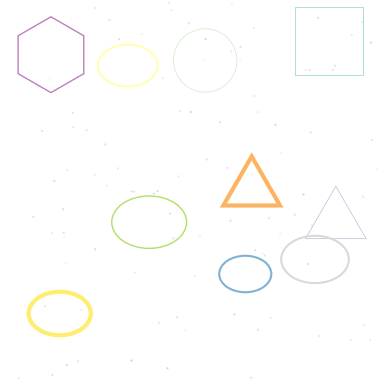[{"shape": "square", "thickness": 0.5, "radius": 0.44, "center": [0.854, 0.894]}, {"shape": "oval", "thickness": 1.5, "radius": 0.39, "center": [0.332, 0.83]}, {"shape": "triangle", "thickness": 0.5, "radius": 0.45, "center": [0.872, 0.425]}, {"shape": "oval", "thickness": 1.5, "radius": 0.34, "center": [0.637, 0.288]}, {"shape": "triangle", "thickness": 3, "radius": 0.43, "center": [0.654, 0.509]}, {"shape": "oval", "thickness": 1, "radius": 0.49, "center": [0.387, 0.423]}, {"shape": "oval", "thickness": 1.5, "radius": 0.44, "center": [0.818, 0.326]}, {"shape": "hexagon", "thickness": 1, "radius": 0.49, "center": [0.132, 0.858]}, {"shape": "circle", "thickness": 0.5, "radius": 0.41, "center": [0.533, 0.843]}, {"shape": "oval", "thickness": 3, "radius": 0.4, "center": [0.155, 0.186]}]